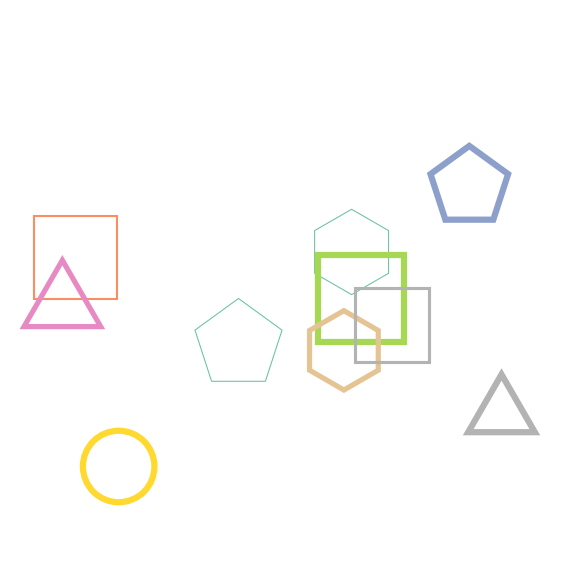[{"shape": "hexagon", "thickness": 0.5, "radius": 0.37, "center": [0.609, 0.563]}, {"shape": "pentagon", "thickness": 0.5, "radius": 0.4, "center": [0.413, 0.403]}, {"shape": "square", "thickness": 1, "radius": 0.36, "center": [0.131, 0.553]}, {"shape": "pentagon", "thickness": 3, "radius": 0.35, "center": [0.813, 0.676]}, {"shape": "triangle", "thickness": 2.5, "radius": 0.38, "center": [0.108, 0.472]}, {"shape": "square", "thickness": 3, "radius": 0.38, "center": [0.625, 0.482]}, {"shape": "circle", "thickness": 3, "radius": 0.31, "center": [0.206, 0.191]}, {"shape": "hexagon", "thickness": 2.5, "radius": 0.34, "center": [0.596, 0.392]}, {"shape": "triangle", "thickness": 3, "radius": 0.33, "center": [0.868, 0.284]}, {"shape": "square", "thickness": 1.5, "radius": 0.32, "center": [0.679, 0.437]}]